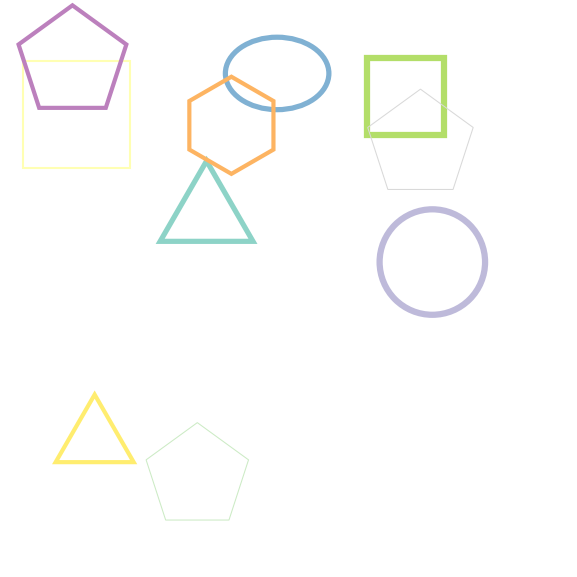[{"shape": "triangle", "thickness": 2.5, "radius": 0.46, "center": [0.358, 0.628]}, {"shape": "square", "thickness": 1, "radius": 0.46, "center": [0.132, 0.801]}, {"shape": "circle", "thickness": 3, "radius": 0.46, "center": [0.749, 0.545]}, {"shape": "oval", "thickness": 2.5, "radius": 0.45, "center": [0.48, 0.872]}, {"shape": "hexagon", "thickness": 2, "radius": 0.42, "center": [0.401, 0.782]}, {"shape": "square", "thickness": 3, "radius": 0.33, "center": [0.702, 0.831]}, {"shape": "pentagon", "thickness": 0.5, "radius": 0.48, "center": [0.728, 0.749]}, {"shape": "pentagon", "thickness": 2, "radius": 0.49, "center": [0.125, 0.892]}, {"shape": "pentagon", "thickness": 0.5, "radius": 0.47, "center": [0.342, 0.174]}, {"shape": "triangle", "thickness": 2, "radius": 0.39, "center": [0.164, 0.238]}]